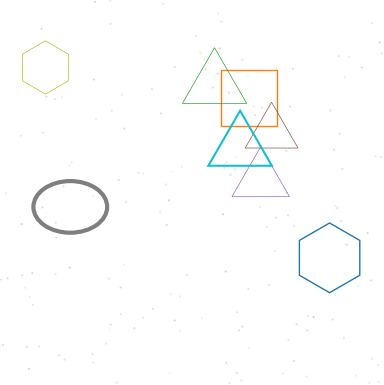[{"shape": "hexagon", "thickness": 1, "radius": 0.45, "center": [0.856, 0.33]}, {"shape": "square", "thickness": 1, "radius": 0.36, "center": [0.647, 0.745]}, {"shape": "triangle", "thickness": 0.5, "radius": 0.48, "center": [0.557, 0.78]}, {"shape": "triangle", "thickness": 0.5, "radius": 0.43, "center": [0.677, 0.532]}, {"shape": "triangle", "thickness": 0.5, "radius": 0.4, "center": [0.705, 0.655]}, {"shape": "oval", "thickness": 3, "radius": 0.48, "center": [0.183, 0.463]}, {"shape": "hexagon", "thickness": 0.5, "radius": 0.35, "center": [0.118, 0.825]}, {"shape": "triangle", "thickness": 1.5, "radius": 0.48, "center": [0.624, 0.617]}]